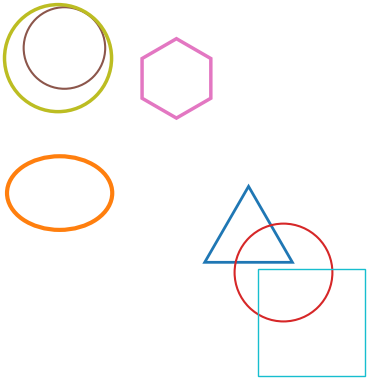[{"shape": "triangle", "thickness": 2, "radius": 0.66, "center": [0.646, 0.384]}, {"shape": "oval", "thickness": 3, "radius": 0.68, "center": [0.155, 0.499]}, {"shape": "circle", "thickness": 1.5, "radius": 0.64, "center": [0.736, 0.292]}, {"shape": "circle", "thickness": 1.5, "radius": 0.53, "center": [0.167, 0.875]}, {"shape": "hexagon", "thickness": 2.5, "radius": 0.52, "center": [0.458, 0.796]}, {"shape": "circle", "thickness": 2.5, "radius": 0.7, "center": [0.151, 0.849]}, {"shape": "square", "thickness": 1, "radius": 0.7, "center": [0.809, 0.162]}]